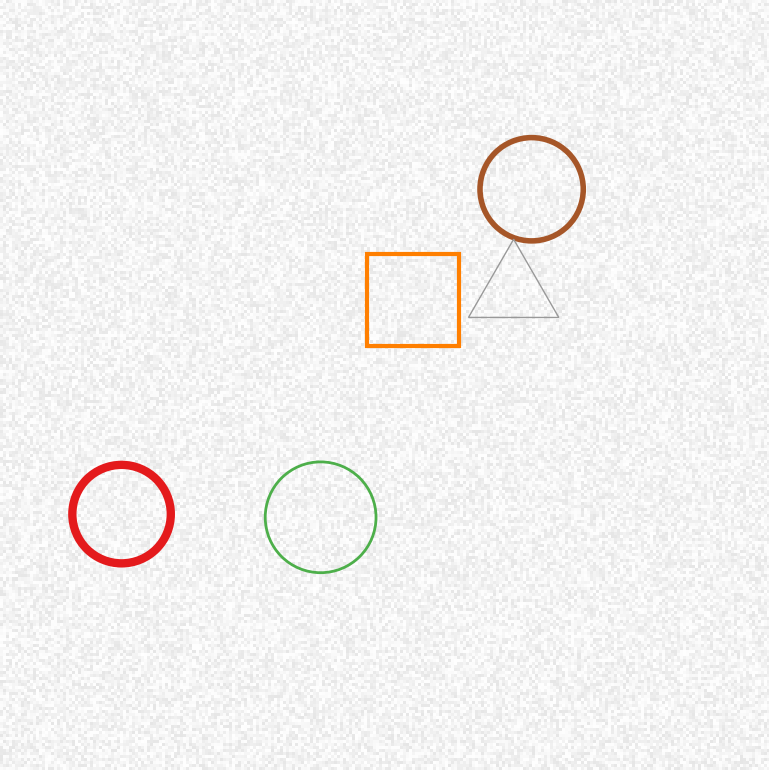[{"shape": "circle", "thickness": 3, "radius": 0.32, "center": [0.158, 0.332]}, {"shape": "circle", "thickness": 1, "radius": 0.36, "center": [0.416, 0.328]}, {"shape": "square", "thickness": 1.5, "radius": 0.3, "center": [0.537, 0.61]}, {"shape": "circle", "thickness": 2, "radius": 0.34, "center": [0.69, 0.754]}, {"shape": "triangle", "thickness": 0.5, "radius": 0.34, "center": [0.667, 0.622]}]